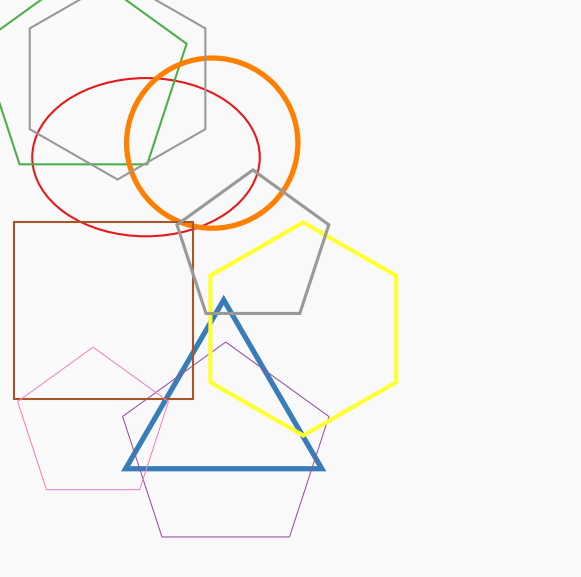[{"shape": "oval", "thickness": 1, "radius": 0.98, "center": [0.251, 0.727]}, {"shape": "triangle", "thickness": 2.5, "radius": 0.97, "center": [0.385, 0.285]}, {"shape": "pentagon", "thickness": 1, "radius": 0.93, "center": [0.143, 0.866]}, {"shape": "pentagon", "thickness": 0.5, "radius": 0.93, "center": [0.388, 0.22]}, {"shape": "circle", "thickness": 2.5, "radius": 0.74, "center": [0.365, 0.751]}, {"shape": "hexagon", "thickness": 2, "radius": 0.92, "center": [0.522, 0.429]}, {"shape": "square", "thickness": 1, "radius": 0.77, "center": [0.178, 0.461]}, {"shape": "pentagon", "thickness": 0.5, "radius": 0.68, "center": [0.16, 0.262]}, {"shape": "pentagon", "thickness": 1.5, "radius": 0.69, "center": [0.435, 0.567]}, {"shape": "hexagon", "thickness": 1, "radius": 0.87, "center": [0.202, 0.863]}]